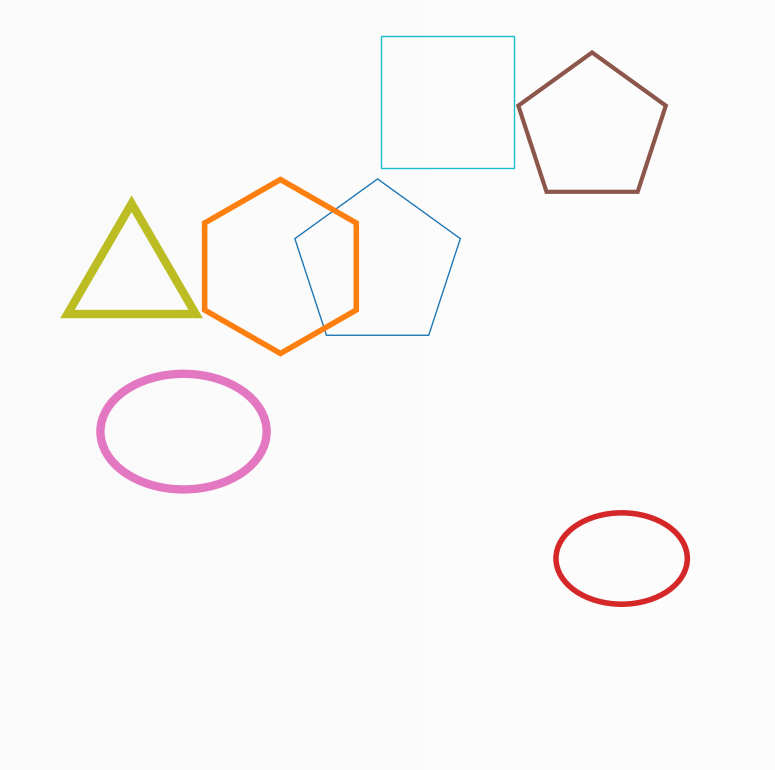[{"shape": "pentagon", "thickness": 0.5, "radius": 0.56, "center": [0.487, 0.655]}, {"shape": "hexagon", "thickness": 2, "radius": 0.56, "center": [0.362, 0.654]}, {"shape": "oval", "thickness": 2, "radius": 0.42, "center": [0.802, 0.275]}, {"shape": "pentagon", "thickness": 1.5, "radius": 0.5, "center": [0.764, 0.832]}, {"shape": "oval", "thickness": 3, "radius": 0.54, "center": [0.237, 0.439]}, {"shape": "triangle", "thickness": 3, "radius": 0.48, "center": [0.17, 0.64]}, {"shape": "square", "thickness": 0.5, "radius": 0.43, "center": [0.578, 0.868]}]